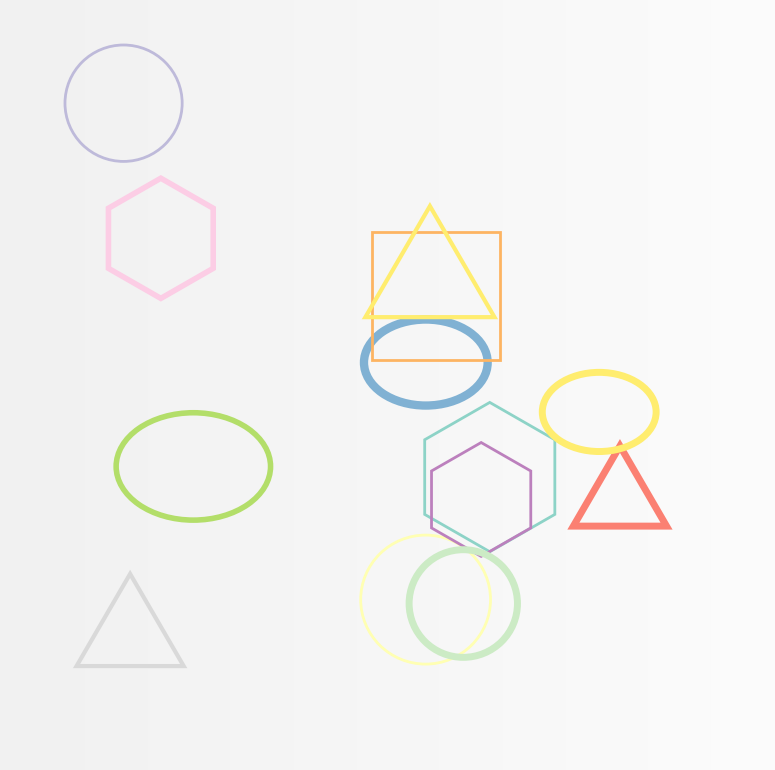[{"shape": "hexagon", "thickness": 1, "radius": 0.48, "center": [0.632, 0.38]}, {"shape": "circle", "thickness": 1, "radius": 0.42, "center": [0.549, 0.221]}, {"shape": "circle", "thickness": 1, "radius": 0.38, "center": [0.159, 0.866]}, {"shape": "triangle", "thickness": 2.5, "radius": 0.35, "center": [0.8, 0.351]}, {"shape": "oval", "thickness": 3, "radius": 0.4, "center": [0.549, 0.529]}, {"shape": "square", "thickness": 1, "radius": 0.41, "center": [0.562, 0.616]}, {"shape": "oval", "thickness": 2, "radius": 0.5, "center": [0.249, 0.394]}, {"shape": "hexagon", "thickness": 2, "radius": 0.39, "center": [0.208, 0.691]}, {"shape": "triangle", "thickness": 1.5, "radius": 0.4, "center": [0.168, 0.175]}, {"shape": "hexagon", "thickness": 1, "radius": 0.37, "center": [0.621, 0.351]}, {"shape": "circle", "thickness": 2.5, "radius": 0.35, "center": [0.598, 0.216]}, {"shape": "triangle", "thickness": 1.5, "radius": 0.48, "center": [0.555, 0.636]}, {"shape": "oval", "thickness": 2.5, "radius": 0.37, "center": [0.773, 0.465]}]